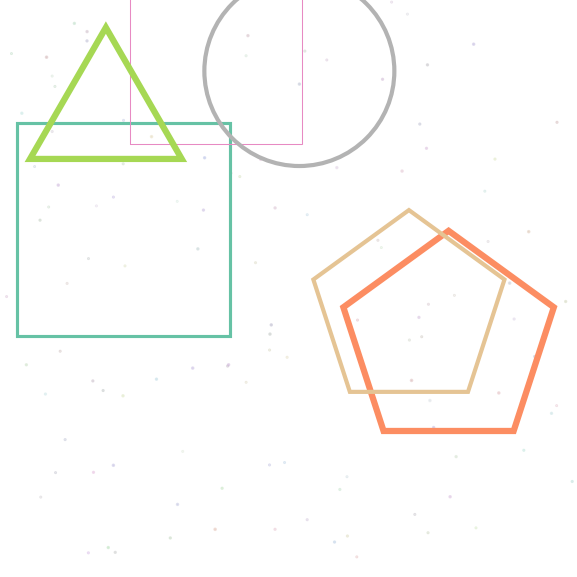[{"shape": "square", "thickness": 1.5, "radius": 0.92, "center": [0.214, 0.601]}, {"shape": "pentagon", "thickness": 3, "radius": 0.96, "center": [0.777, 0.408]}, {"shape": "square", "thickness": 0.5, "radius": 0.74, "center": [0.374, 0.899]}, {"shape": "triangle", "thickness": 3, "radius": 0.76, "center": [0.183, 0.8]}, {"shape": "pentagon", "thickness": 2, "radius": 0.87, "center": [0.708, 0.461]}, {"shape": "circle", "thickness": 2, "radius": 0.82, "center": [0.518, 0.876]}]